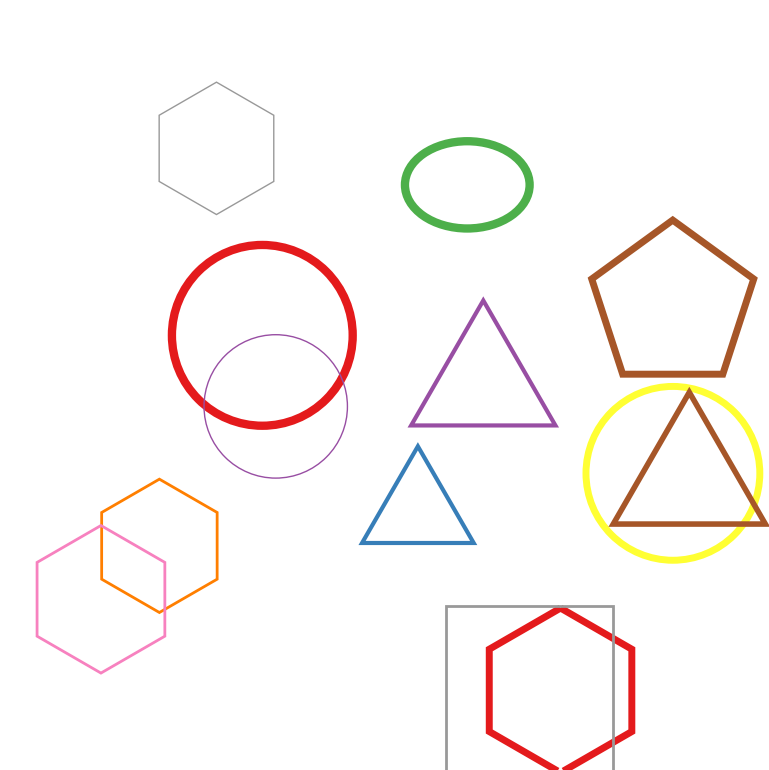[{"shape": "circle", "thickness": 3, "radius": 0.59, "center": [0.341, 0.564]}, {"shape": "hexagon", "thickness": 2.5, "radius": 0.53, "center": [0.728, 0.103]}, {"shape": "triangle", "thickness": 1.5, "radius": 0.42, "center": [0.543, 0.337]}, {"shape": "oval", "thickness": 3, "radius": 0.4, "center": [0.607, 0.76]}, {"shape": "circle", "thickness": 0.5, "radius": 0.47, "center": [0.358, 0.472]}, {"shape": "triangle", "thickness": 1.5, "radius": 0.54, "center": [0.628, 0.502]}, {"shape": "hexagon", "thickness": 1, "radius": 0.43, "center": [0.207, 0.291]}, {"shape": "circle", "thickness": 2.5, "radius": 0.56, "center": [0.874, 0.385]}, {"shape": "pentagon", "thickness": 2.5, "radius": 0.55, "center": [0.874, 0.604]}, {"shape": "triangle", "thickness": 2, "radius": 0.57, "center": [0.895, 0.376]}, {"shape": "hexagon", "thickness": 1, "radius": 0.48, "center": [0.131, 0.222]}, {"shape": "hexagon", "thickness": 0.5, "radius": 0.43, "center": [0.281, 0.807]}, {"shape": "square", "thickness": 1, "radius": 0.54, "center": [0.688, 0.104]}]